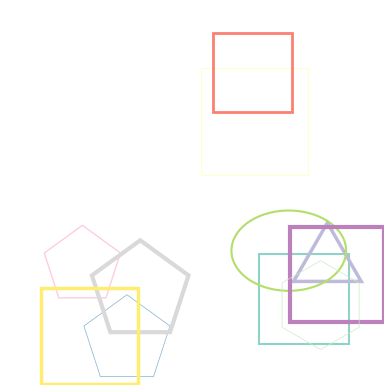[{"shape": "square", "thickness": 1.5, "radius": 0.58, "center": [0.79, 0.222]}, {"shape": "square", "thickness": 0.5, "radius": 0.69, "center": [0.661, 0.684]}, {"shape": "triangle", "thickness": 2.5, "radius": 0.51, "center": [0.85, 0.32]}, {"shape": "square", "thickness": 2, "radius": 0.51, "center": [0.656, 0.812]}, {"shape": "pentagon", "thickness": 0.5, "radius": 0.59, "center": [0.33, 0.117]}, {"shape": "oval", "thickness": 1.5, "radius": 0.74, "center": [0.75, 0.349]}, {"shape": "pentagon", "thickness": 1, "radius": 0.52, "center": [0.214, 0.311]}, {"shape": "pentagon", "thickness": 3, "radius": 0.66, "center": [0.364, 0.244]}, {"shape": "square", "thickness": 3, "radius": 0.61, "center": [0.876, 0.287]}, {"shape": "hexagon", "thickness": 0.5, "radius": 0.58, "center": [0.833, 0.208]}, {"shape": "square", "thickness": 2.5, "radius": 0.63, "center": [0.233, 0.127]}]